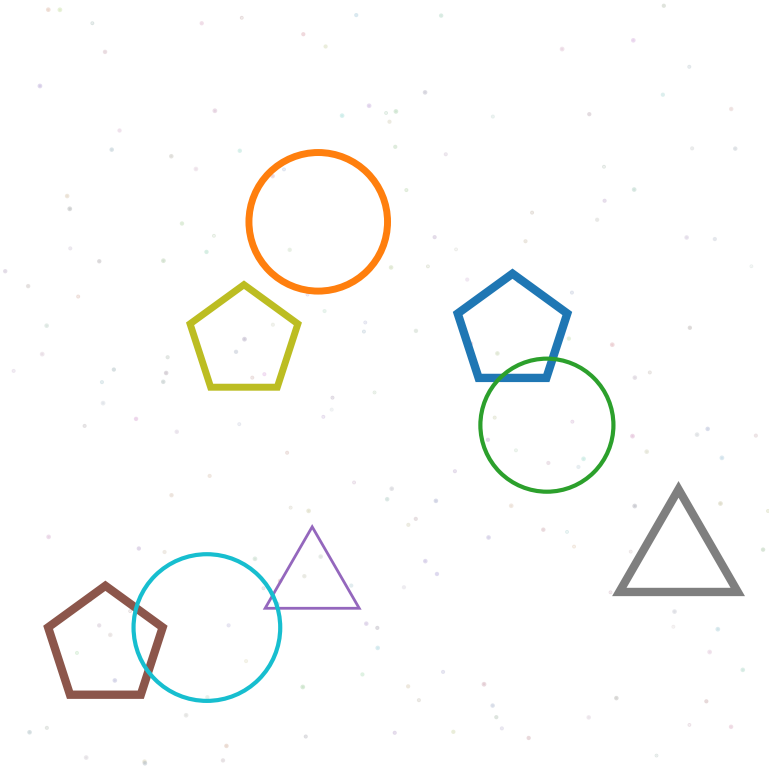[{"shape": "pentagon", "thickness": 3, "radius": 0.37, "center": [0.666, 0.57]}, {"shape": "circle", "thickness": 2.5, "radius": 0.45, "center": [0.413, 0.712]}, {"shape": "circle", "thickness": 1.5, "radius": 0.43, "center": [0.71, 0.448]}, {"shape": "triangle", "thickness": 1, "radius": 0.35, "center": [0.405, 0.245]}, {"shape": "pentagon", "thickness": 3, "radius": 0.39, "center": [0.137, 0.161]}, {"shape": "triangle", "thickness": 3, "radius": 0.44, "center": [0.881, 0.276]}, {"shape": "pentagon", "thickness": 2.5, "radius": 0.37, "center": [0.317, 0.557]}, {"shape": "circle", "thickness": 1.5, "radius": 0.48, "center": [0.269, 0.185]}]